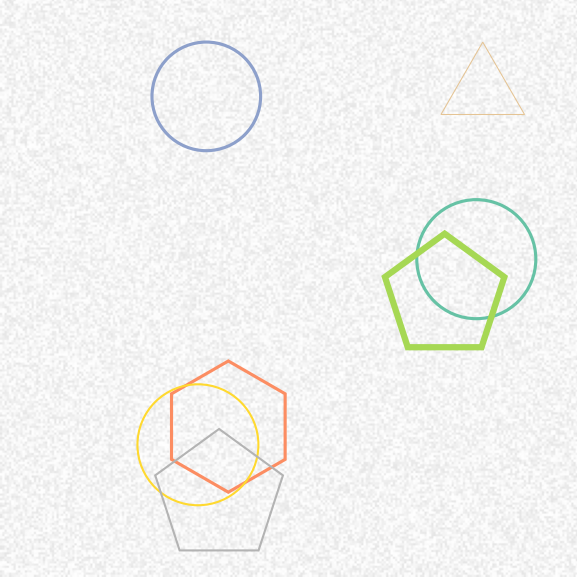[{"shape": "circle", "thickness": 1.5, "radius": 0.52, "center": [0.825, 0.55]}, {"shape": "hexagon", "thickness": 1.5, "radius": 0.57, "center": [0.395, 0.26]}, {"shape": "circle", "thickness": 1.5, "radius": 0.47, "center": [0.357, 0.832]}, {"shape": "pentagon", "thickness": 3, "radius": 0.54, "center": [0.77, 0.486]}, {"shape": "circle", "thickness": 1, "radius": 0.52, "center": [0.343, 0.229]}, {"shape": "triangle", "thickness": 0.5, "radius": 0.42, "center": [0.836, 0.843]}, {"shape": "pentagon", "thickness": 1, "radius": 0.58, "center": [0.379, 0.14]}]